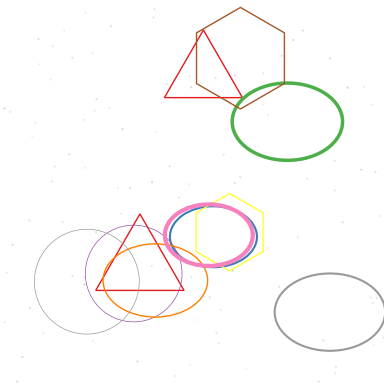[{"shape": "triangle", "thickness": 1, "radius": 0.59, "center": [0.528, 0.805]}, {"shape": "triangle", "thickness": 1, "radius": 0.66, "center": [0.363, 0.312]}, {"shape": "oval", "thickness": 1.5, "radius": 0.57, "center": [0.554, 0.385]}, {"shape": "oval", "thickness": 2.5, "radius": 0.72, "center": [0.746, 0.684]}, {"shape": "circle", "thickness": 0.5, "radius": 0.63, "center": [0.347, 0.29]}, {"shape": "oval", "thickness": 1, "radius": 0.68, "center": [0.404, 0.272]}, {"shape": "hexagon", "thickness": 1, "radius": 0.5, "center": [0.596, 0.397]}, {"shape": "hexagon", "thickness": 1, "radius": 0.66, "center": [0.625, 0.849]}, {"shape": "oval", "thickness": 3, "radius": 0.57, "center": [0.542, 0.389]}, {"shape": "circle", "thickness": 0.5, "radius": 0.68, "center": [0.225, 0.268]}, {"shape": "oval", "thickness": 1.5, "radius": 0.72, "center": [0.857, 0.189]}]